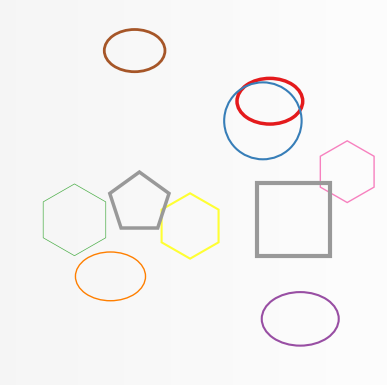[{"shape": "oval", "thickness": 2.5, "radius": 0.42, "center": [0.696, 0.737]}, {"shape": "circle", "thickness": 1.5, "radius": 0.5, "center": [0.678, 0.686]}, {"shape": "hexagon", "thickness": 0.5, "radius": 0.47, "center": [0.192, 0.429]}, {"shape": "oval", "thickness": 1.5, "radius": 0.5, "center": [0.775, 0.172]}, {"shape": "oval", "thickness": 1, "radius": 0.45, "center": [0.285, 0.282]}, {"shape": "hexagon", "thickness": 1.5, "radius": 0.42, "center": [0.491, 0.413]}, {"shape": "oval", "thickness": 2, "radius": 0.39, "center": [0.347, 0.869]}, {"shape": "hexagon", "thickness": 1, "radius": 0.4, "center": [0.896, 0.554]}, {"shape": "pentagon", "thickness": 2.5, "radius": 0.4, "center": [0.36, 0.473]}, {"shape": "square", "thickness": 3, "radius": 0.47, "center": [0.757, 0.43]}]